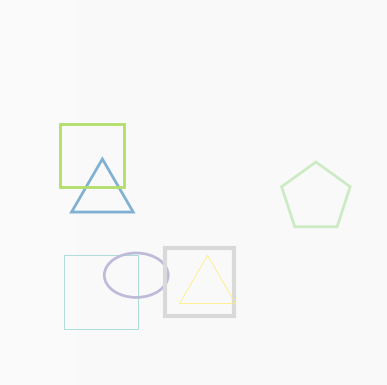[{"shape": "square", "thickness": 0.5, "radius": 0.48, "center": [0.261, 0.241]}, {"shape": "oval", "thickness": 2, "radius": 0.41, "center": [0.352, 0.285]}, {"shape": "triangle", "thickness": 2, "radius": 0.46, "center": [0.264, 0.495]}, {"shape": "square", "thickness": 2, "radius": 0.41, "center": [0.237, 0.596]}, {"shape": "square", "thickness": 3, "radius": 0.44, "center": [0.515, 0.268]}, {"shape": "pentagon", "thickness": 2, "radius": 0.47, "center": [0.815, 0.486]}, {"shape": "triangle", "thickness": 0.5, "radius": 0.42, "center": [0.536, 0.253]}]